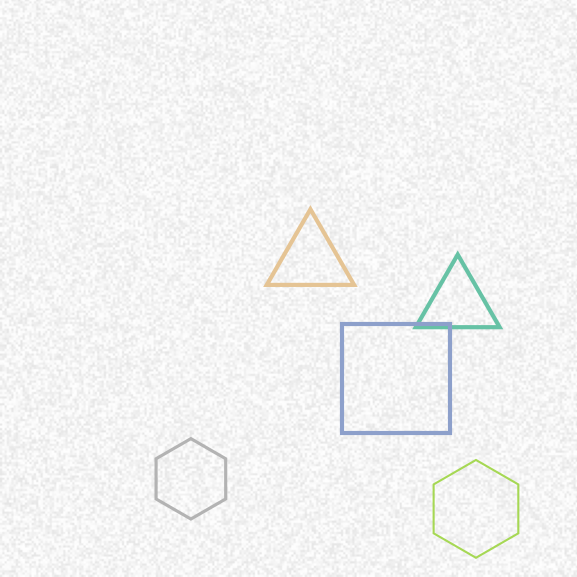[{"shape": "triangle", "thickness": 2, "radius": 0.42, "center": [0.793, 0.474]}, {"shape": "square", "thickness": 2, "radius": 0.47, "center": [0.685, 0.344]}, {"shape": "hexagon", "thickness": 1, "radius": 0.42, "center": [0.824, 0.118]}, {"shape": "triangle", "thickness": 2, "radius": 0.44, "center": [0.538, 0.549]}, {"shape": "hexagon", "thickness": 1.5, "radius": 0.35, "center": [0.331, 0.17]}]